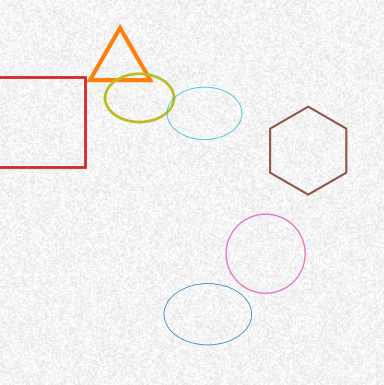[{"shape": "oval", "thickness": 0.5, "radius": 0.57, "center": [0.54, 0.184]}, {"shape": "triangle", "thickness": 3, "radius": 0.45, "center": [0.312, 0.837]}, {"shape": "square", "thickness": 2, "radius": 0.58, "center": [0.103, 0.682]}, {"shape": "hexagon", "thickness": 1.5, "radius": 0.57, "center": [0.801, 0.609]}, {"shape": "circle", "thickness": 1, "radius": 0.51, "center": [0.69, 0.341]}, {"shape": "oval", "thickness": 2, "radius": 0.45, "center": [0.362, 0.746]}, {"shape": "oval", "thickness": 0.5, "radius": 0.49, "center": [0.531, 0.706]}]